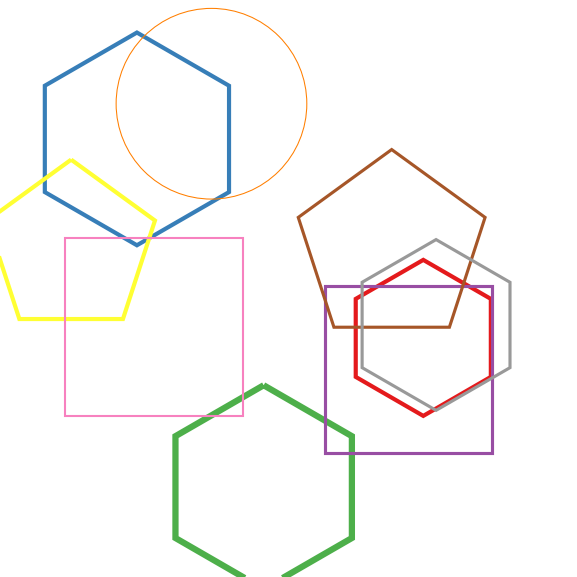[{"shape": "hexagon", "thickness": 2, "radius": 0.68, "center": [0.733, 0.414]}, {"shape": "hexagon", "thickness": 2, "radius": 0.92, "center": [0.237, 0.759]}, {"shape": "hexagon", "thickness": 3, "radius": 0.88, "center": [0.457, 0.156]}, {"shape": "square", "thickness": 1.5, "radius": 0.72, "center": [0.707, 0.359]}, {"shape": "circle", "thickness": 0.5, "radius": 0.83, "center": [0.366, 0.82]}, {"shape": "pentagon", "thickness": 2, "radius": 0.76, "center": [0.123, 0.57]}, {"shape": "pentagon", "thickness": 1.5, "radius": 0.85, "center": [0.678, 0.57]}, {"shape": "square", "thickness": 1, "radius": 0.77, "center": [0.266, 0.433]}, {"shape": "hexagon", "thickness": 1.5, "radius": 0.74, "center": [0.755, 0.436]}]